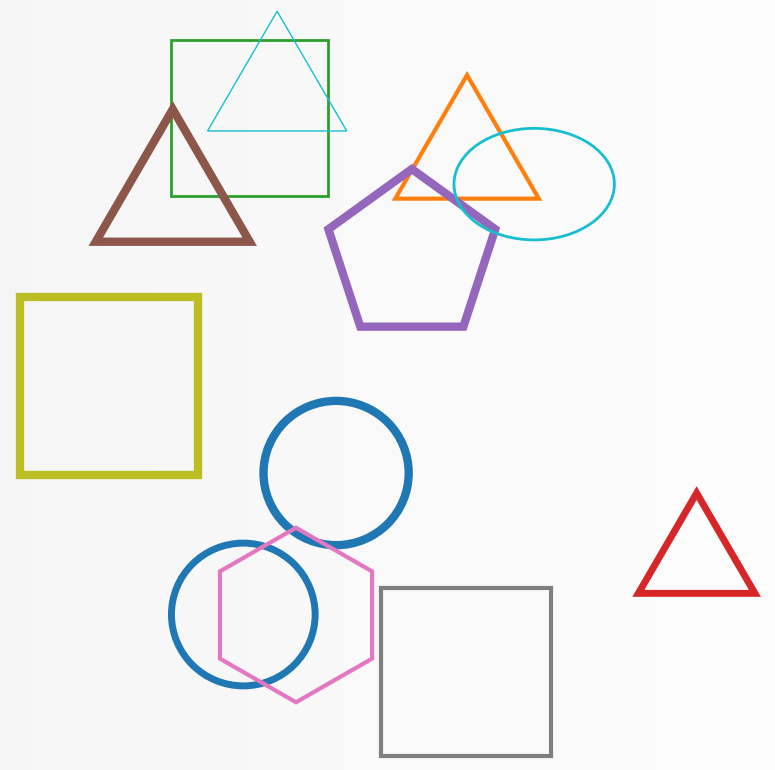[{"shape": "circle", "thickness": 3, "radius": 0.47, "center": [0.434, 0.386]}, {"shape": "circle", "thickness": 2.5, "radius": 0.46, "center": [0.314, 0.202]}, {"shape": "triangle", "thickness": 1.5, "radius": 0.53, "center": [0.603, 0.795]}, {"shape": "square", "thickness": 1, "radius": 0.51, "center": [0.322, 0.847]}, {"shape": "triangle", "thickness": 2.5, "radius": 0.43, "center": [0.899, 0.273]}, {"shape": "pentagon", "thickness": 3, "radius": 0.57, "center": [0.531, 0.667]}, {"shape": "triangle", "thickness": 3, "radius": 0.57, "center": [0.223, 0.743]}, {"shape": "hexagon", "thickness": 1.5, "radius": 0.57, "center": [0.382, 0.201]}, {"shape": "square", "thickness": 1.5, "radius": 0.55, "center": [0.601, 0.127]}, {"shape": "square", "thickness": 3, "radius": 0.58, "center": [0.141, 0.499]}, {"shape": "triangle", "thickness": 0.5, "radius": 0.52, "center": [0.358, 0.882]}, {"shape": "oval", "thickness": 1, "radius": 0.52, "center": [0.689, 0.761]}]